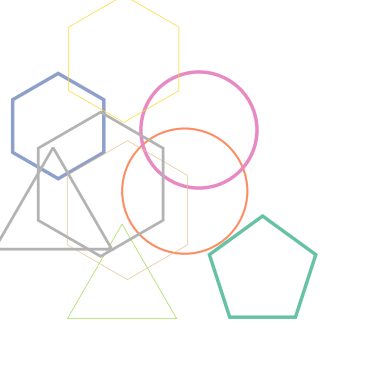[{"shape": "pentagon", "thickness": 2.5, "radius": 0.73, "center": [0.682, 0.294]}, {"shape": "circle", "thickness": 1.5, "radius": 0.81, "center": [0.48, 0.504]}, {"shape": "hexagon", "thickness": 2.5, "radius": 0.68, "center": [0.151, 0.673]}, {"shape": "circle", "thickness": 2.5, "radius": 0.75, "center": [0.517, 0.662]}, {"shape": "triangle", "thickness": 0.5, "radius": 0.82, "center": [0.317, 0.254]}, {"shape": "hexagon", "thickness": 0.5, "radius": 0.83, "center": [0.322, 0.847]}, {"shape": "hexagon", "thickness": 0.5, "radius": 0.9, "center": [0.331, 0.454]}, {"shape": "hexagon", "thickness": 2, "radius": 0.94, "center": [0.261, 0.521]}, {"shape": "triangle", "thickness": 2, "radius": 0.88, "center": [0.138, 0.441]}]